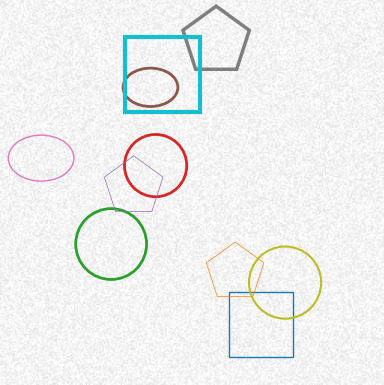[{"shape": "square", "thickness": 1, "radius": 0.42, "center": [0.678, 0.157]}, {"shape": "pentagon", "thickness": 0.5, "radius": 0.39, "center": [0.611, 0.293]}, {"shape": "circle", "thickness": 2, "radius": 0.46, "center": [0.289, 0.366]}, {"shape": "circle", "thickness": 2, "radius": 0.4, "center": [0.404, 0.57]}, {"shape": "pentagon", "thickness": 0.5, "radius": 0.4, "center": [0.347, 0.515]}, {"shape": "oval", "thickness": 2, "radius": 0.36, "center": [0.391, 0.773]}, {"shape": "oval", "thickness": 1, "radius": 0.43, "center": [0.107, 0.589]}, {"shape": "pentagon", "thickness": 2.5, "radius": 0.45, "center": [0.561, 0.893]}, {"shape": "circle", "thickness": 1.5, "radius": 0.47, "center": [0.74, 0.266]}, {"shape": "square", "thickness": 3, "radius": 0.48, "center": [0.422, 0.806]}]